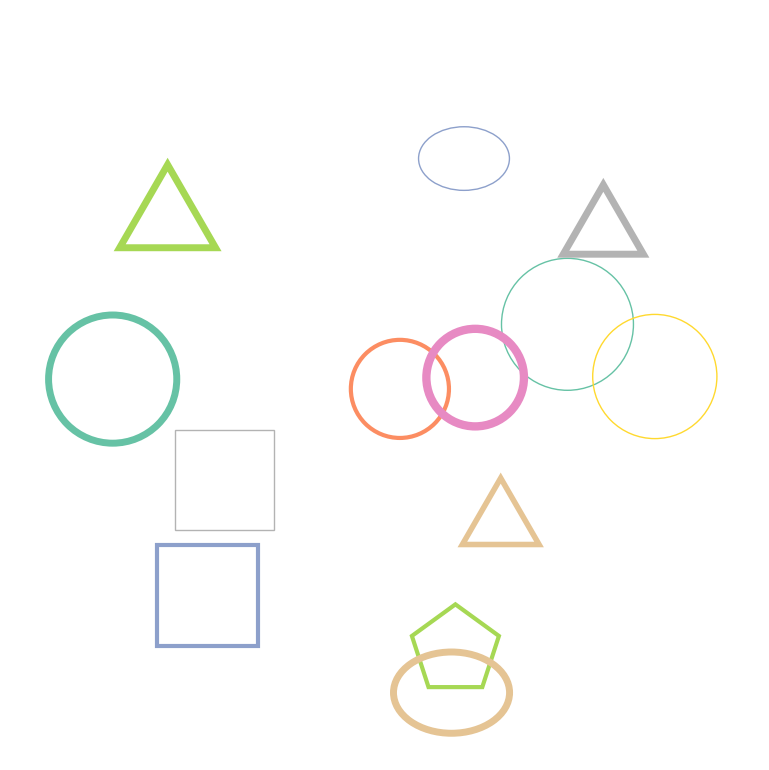[{"shape": "circle", "thickness": 2.5, "radius": 0.42, "center": [0.146, 0.508]}, {"shape": "circle", "thickness": 0.5, "radius": 0.43, "center": [0.737, 0.579]}, {"shape": "circle", "thickness": 1.5, "radius": 0.32, "center": [0.519, 0.495]}, {"shape": "square", "thickness": 1.5, "radius": 0.33, "center": [0.269, 0.227]}, {"shape": "oval", "thickness": 0.5, "radius": 0.3, "center": [0.603, 0.794]}, {"shape": "circle", "thickness": 3, "radius": 0.32, "center": [0.617, 0.51]}, {"shape": "pentagon", "thickness": 1.5, "radius": 0.3, "center": [0.591, 0.156]}, {"shape": "triangle", "thickness": 2.5, "radius": 0.36, "center": [0.218, 0.714]}, {"shape": "circle", "thickness": 0.5, "radius": 0.4, "center": [0.85, 0.511]}, {"shape": "triangle", "thickness": 2, "radius": 0.29, "center": [0.65, 0.322]}, {"shape": "oval", "thickness": 2.5, "radius": 0.38, "center": [0.586, 0.1]}, {"shape": "triangle", "thickness": 2.5, "radius": 0.3, "center": [0.784, 0.7]}, {"shape": "square", "thickness": 0.5, "radius": 0.32, "center": [0.291, 0.376]}]